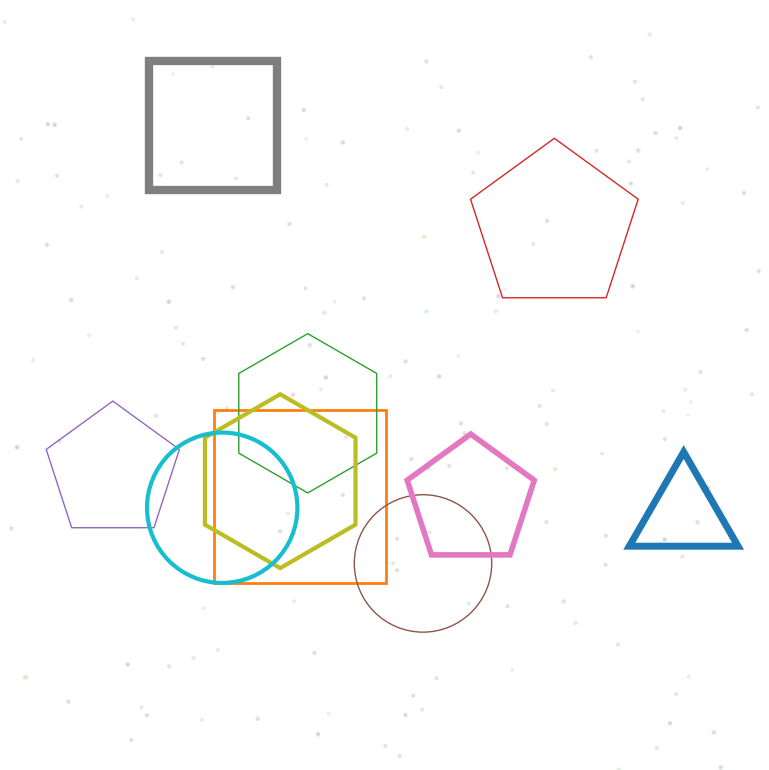[{"shape": "triangle", "thickness": 2.5, "radius": 0.41, "center": [0.888, 0.331]}, {"shape": "square", "thickness": 1, "radius": 0.56, "center": [0.389, 0.355]}, {"shape": "hexagon", "thickness": 0.5, "radius": 0.52, "center": [0.4, 0.463]}, {"shape": "pentagon", "thickness": 0.5, "radius": 0.57, "center": [0.72, 0.706]}, {"shape": "pentagon", "thickness": 0.5, "radius": 0.45, "center": [0.147, 0.388]}, {"shape": "circle", "thickness": 0.5, "radius": 0.45, "center": [0.549, 0.268]}, {"shape": "pentagon", "thickness": 2, "radius": 0.43, "center": [0.611, 0.35]}, {"shape": "square", "thickness": 3, "radius": 0.42, "center": [0.277, 0.837]}, {"shape": "hexagon", "thickness": 1.5, "radius": 0.56, "center": [0.364, 0.375]}, {"shape": "circle", "thickness": 1.5, "radius": 0.49, "center": [0.289, 0.341]}]